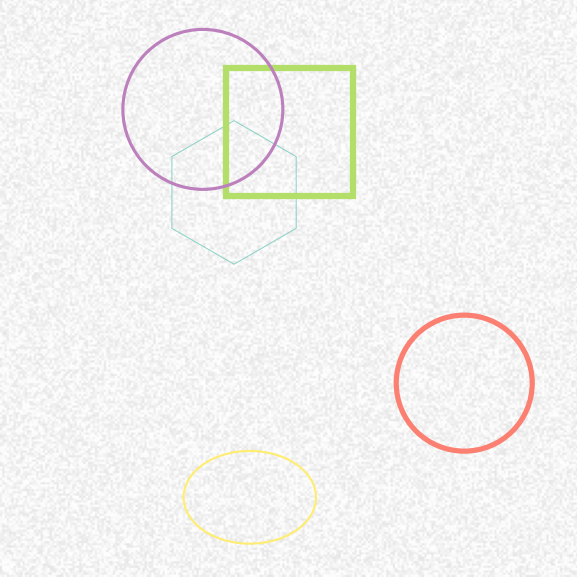[{"shape": "hexagon", "thickness": 0.5, "radius": 0.62, "center": [0.405, 0.666]}, {"shape": "circle", "thickness": 2.5, "radius": 0.59, "center": [0.804, 0.336]}, {"shape": "square", "thickness": 3, "radius": 0.55, "center": [0.501, 0.77]}, {"shape": "circle", "thickness": 1.5, "radius": 0.69, "center": [0.351, 0.81]}, {"shape": "oval", "thickness": 1, "radius": 0.57, "center": [0.433, 0.138]}]